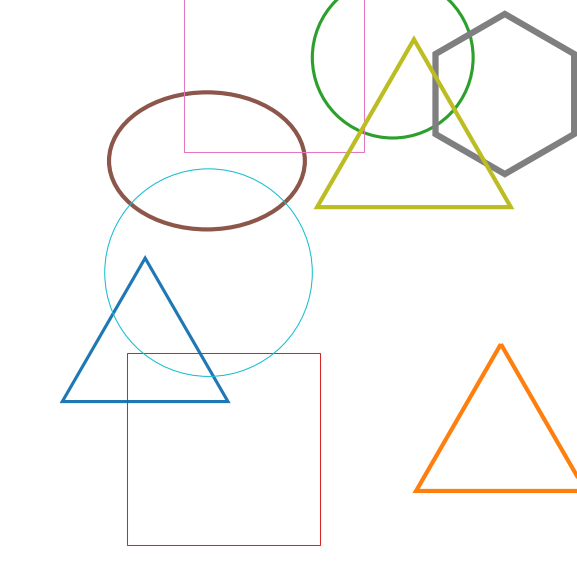[{"shape": "triangle", "thickness": 1.5, "radius": 0.83, "center": [0.251, 0.387]}, {"shape": "triangle", "thickness": 2, "radius": 0.85, "center": [0.867, 0.234]}, {"shape": "circle", "thickness": 1.5, "radius": 0.7, "center": [0.68, 0.899]}, {"shape": "square", "thickness": 0.5, "radius": 0.83, "center": [0.387, 0.222]}, {"shape": "oval", "thickness": 2, "radius": 0.85, "center": [0.358, 0.721]}, {"shape": "square", "thickness": 0.5, "radius": 0.78, "center": [0.475, 0.891]}, {"shape": "hexagon", "thickness": 3, "radius": 0.69, "center": [0.874, 0.836]}, {"shape": "triangle", "thickness": 2, "radius": 0.97, "center": [0.717, 0.737]}, {"shape": "circle", "thickness": 0.5, "radius": 0.9, "center": [0.361, 0.527]}]